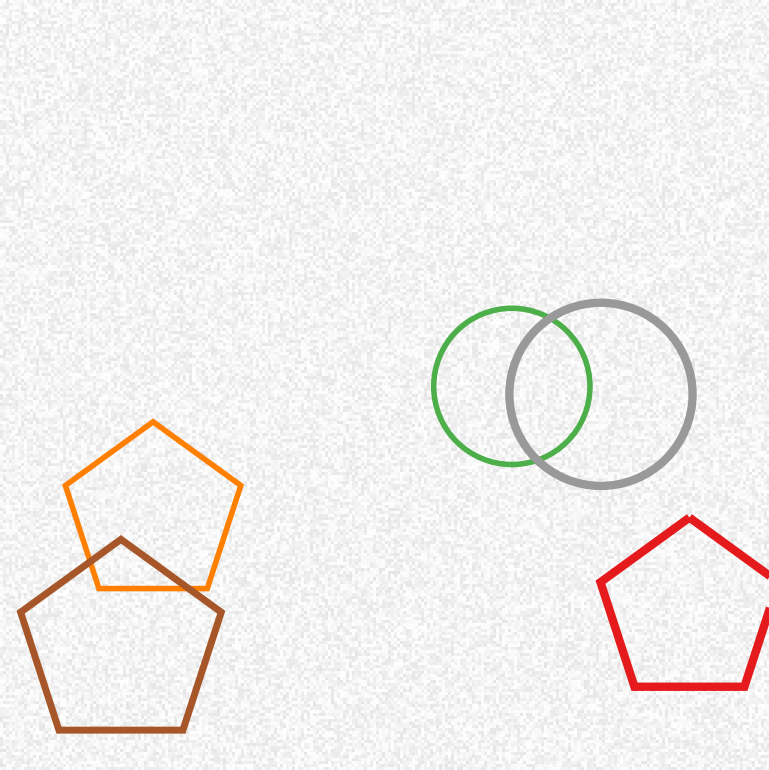[{"shape": "pentagon", "thickness": 3, "radius": 0.61, "center": [0.895, 0.206]}, {"shape": "circle", "thickness": 2, "radius": 0.51, "center": [0.665, 0.498]}, {"shape": "pentagon", "thickness": 2, "radius": 0.6, "center": [0.199, 0.332]}, {"shape": "pentagon", "thickness": 2.5, "radius": 0.68, "center": [0.157, 0.163]}, {"shape": "circle", "thickness": 3, "radius": 0.59, "center": [0.78, 0.488]}]